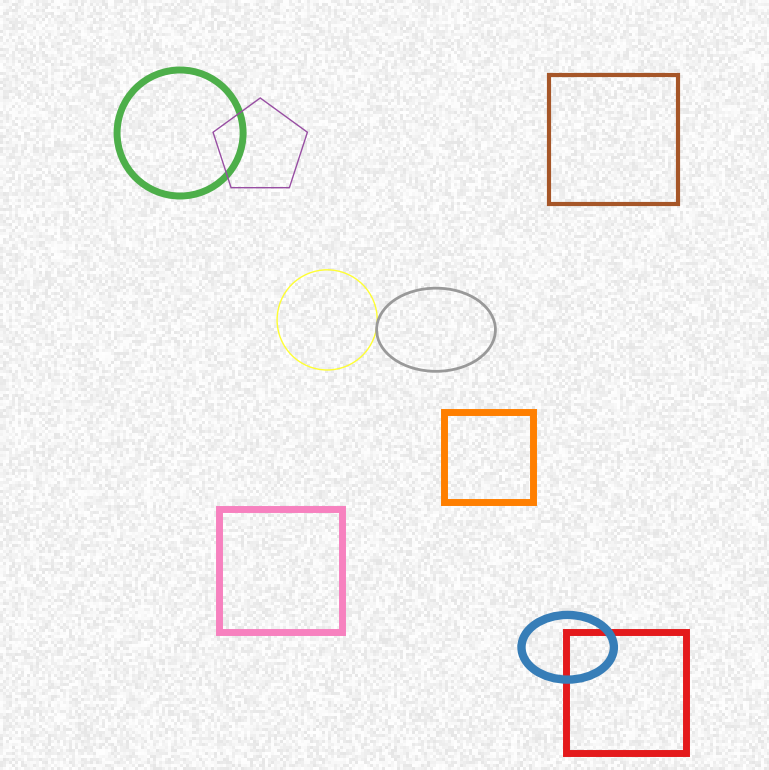[{"shape": "square", "thickness": 2.5, "radius": 0.39, "center": [0.813, 0.1]}, {"shape": "oval", "thickness": 3, "radius": 0.3, "center": [0.737, 0.159]}, {"shape": "circle", "thickness": 2.5, "radius": 0.41, "center": [0.234, 0.827]}, {"shape": "pentagon", "thickness": 0.5, "radius": 0.32, "center": [0.338, 0.808]}, {"shape": "square", "thickness": 2.5, "radius": 0.29, "center": [0.635, 0.406]}, {"shape": "circle", "thickness": 0.5, "radius": 0.33, "center": [0.425, 0.585]}, {"shape": "square", "thickness": 1.5, "radius": 0.42, "center": [0.797, 0.819]}, {"shape": "square", "thickness": 2.5, "radius": 0.4, "center": [0.364, 0.259]}, {"shape": "oval", "thickness": 1, "radius": 0.39, "center": [0.566, 0.572]}]